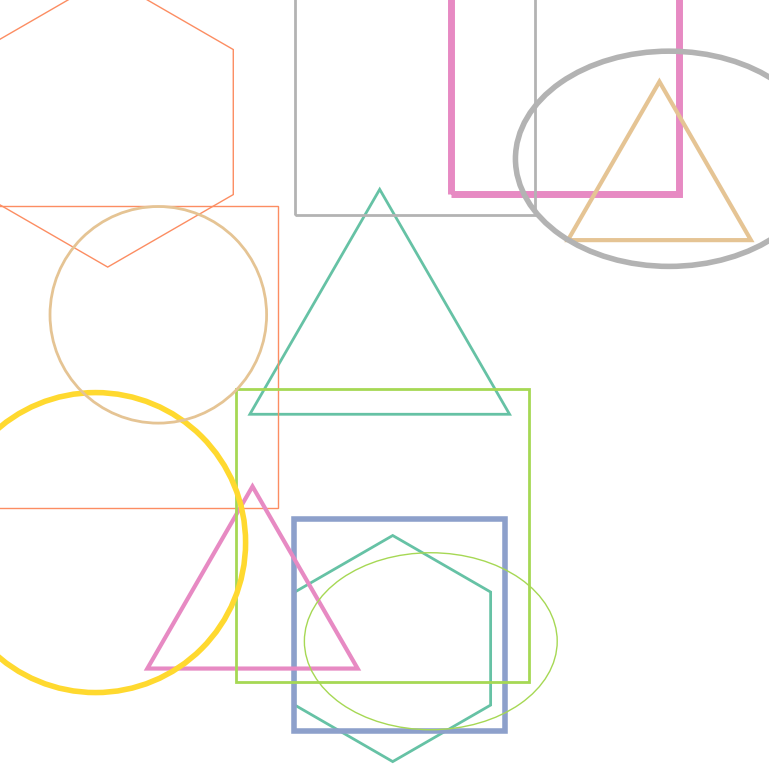[{"shape": "hexagon", "thickness": 1, "radius": 0.73, "center": [0.51, 0.158]}, {"shape": "triangle", "thickness": 1, "radius": 0.97, "center": [0.493, 0.559]}, {"shape": "hexagon", "thickness": 0.5, "radius": 0.94, "center": [0.14, 0.841]}, {"shape": "square", "thickness": 0.5, "radius": 0.98, "center": [0.164, 0.536]}, {"shape": "square", "thickness": 2, "radius": 0.69, "center": [0.519, 0.189]}, {"shape": "triangle", "thickness": 1.5, "radius": 0.79, "center": [0.328, 0.211]}, {"shape": "square", "thickness": 2.5, "radius": 0.74, "center": [0.734, 0.896]}, {"shape": "square", "thickness": 1, "radius": 0.95, "center": [0.497, 0.304]}, {"shape": "oval", "thickness": 0.5, "radius": 0.82, "center": [0.559, 0.167]}, {"shape": "circle", "thickness": 2, "radius": 0.97, "center": [0.124, 0.295]}, {"shape": "circle", "thickness": 1, "radius": 0.7, "center": [0.206, 0.591]}, {"shape": "triangle", "thickness": 1.5, "radius": 0.69, "center": [0.856, 0.757]}, {"shape": "oval", "thickness": 2, "radius": 1.0, "center": [0.869, 0.794]}, {"shape": "square", "thickness": 1, "radius": 0.78, "center": [0.539, 0.877]}]